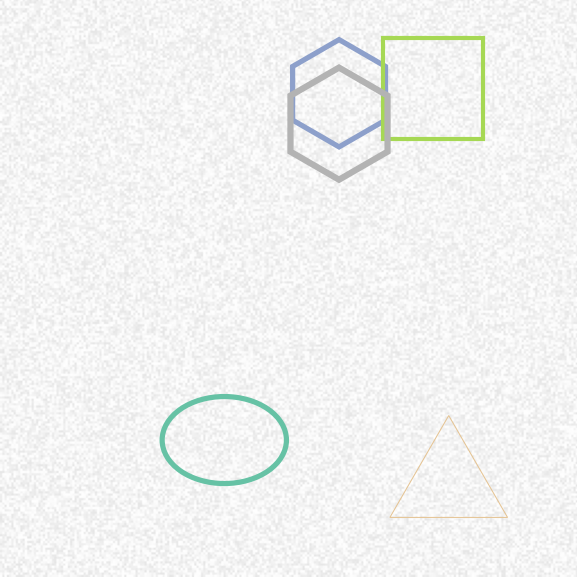[{"shape": "oval", "thickness": 2.5, "radius": 0.54, "center": [0.388, 0.237]}, {"shape": "hexagon", "thickness": 2.5, "radius": 0.46, "center": [0.587, 0.838]}, {"shape": "square", "thickness": 2, "radius": 0.44, "center": [0.75, 0.846]}, {"shape": "triangle", "thickness": 0.5, "radius": 0.59, "center": [0.777, 0.162]}, {"shape": "hexagon", "thickness": 3, "radius": 0.49, "center": [0.587, 0.785]}]